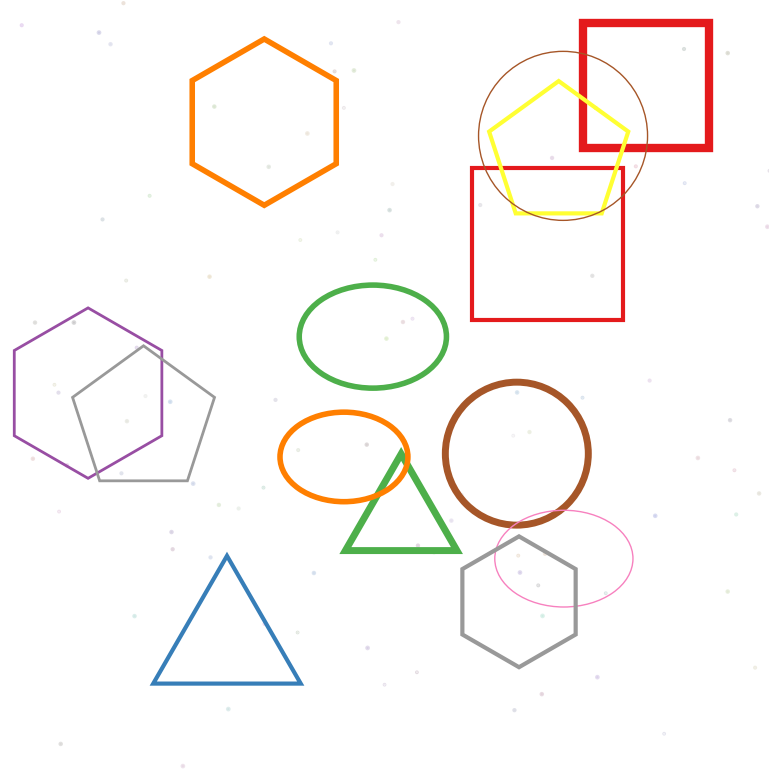[{"shape": "square", "thickness": 3, "radius": 0.41, "center": [0.839, 0.889]}, {"shape": "square", "thickness": 1.5, "radius": 0.49, "center": [0.711, 0.683]}, {"shape": "triangle", "thickness": 1.5, "radius": 0.55, "center": [0.295, 0.168]}, {"shape": "triangle", "thickness": 2.5, "radius": 0.42, "center": [0.521, 0.327]}, {"shape": "oval", "thickness": 2, "radius": 0.48, "center": [0.484, 0.563]}, {"shape": "hexagon", "thickness": 1, "radius": 0.55, "center": [0.114, 0.489]}, {"shape": "oval", "thickness": 2, "radius": 0.42, "center": [0.447, 0.407]}, {"shape": "hexagon", "thickness": 2, "radius": 0.54, "center": [0.343, 0.841]}, {"shape": "pentagon", "thickness": 1.5, "radius": 0.47, "center": [0.726, 0.8]}, {"shape": "circle", "thickness": 2.5, "radius": 0.46, "center": [0.671, 0.411]}, {"shape": "circle", "thickness": 0.5, "radius": 0.55, "center": [0.731, 0.824]}, {"shape": "oval", "thickness": 0.5, "radius": 0.45, "center": [0.732, 0.274]}, {"shape": "pentagon", "thickness": 1, "radius": 0.48, "center": [0.186, 0.454]}, {"shape": "hexagon", "thickness": 1.5, "radius": 0.42, "center": [0.674, 0.218]}]